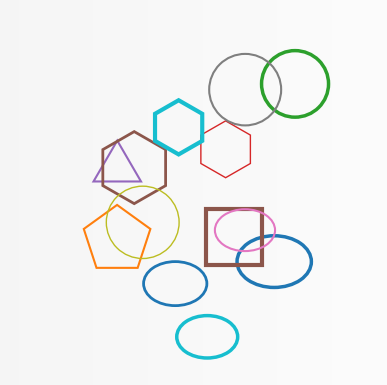[{"shape": "oval", "thickness": 2.5, "radius": 0.48, "center": [0.708, 0.321]}, {"shape": "oval", "thickness": 2, "radius": 0.41, "center": [0.452, 0.263]}, {"shape": "pentagon", "thickness": 1.5, "radius": 0.45, "center": [0.302, 0.377]}, {"shape": "circle", "thickness": 2.5, "radius": 0.43, "center": [0.761, 0.782]}, {"shape": "hexagon", "thickness": 1, "radius": 0.37, "center": [0.582, 0.612]}, {"shape": "triangle", "thickness": 1.5, "radius": 0.35, "center": [0.303, 0.564]}, {"shape": "hexagon", "thickness": 2, "radius": 0.47, "center": [0.346, 0.565]}, {"shape": "square", "thickness": 3, "radius": 0.36, "center": [0.603, 0.384]}, {"shape": "oval", "thickness": 1.5, "radius": 0.39, "center": [0.632, 0.402]}, {"shape": "circle", "thickness": 1.5, "radius": 0.46, "center": [0.633, 0.767]}, {"shape": "circle", "thickness": 1, "radius": 0.47, "center": [0.368, 0.422]}, {"shape": "oval", "thickness": 2.5, "radius": 0.39, "center": [0.535, 0.125]}, {"shape": "hexagon", "thickness": 3, "radius": 0.35, "center": [0.461, 0.669]}]